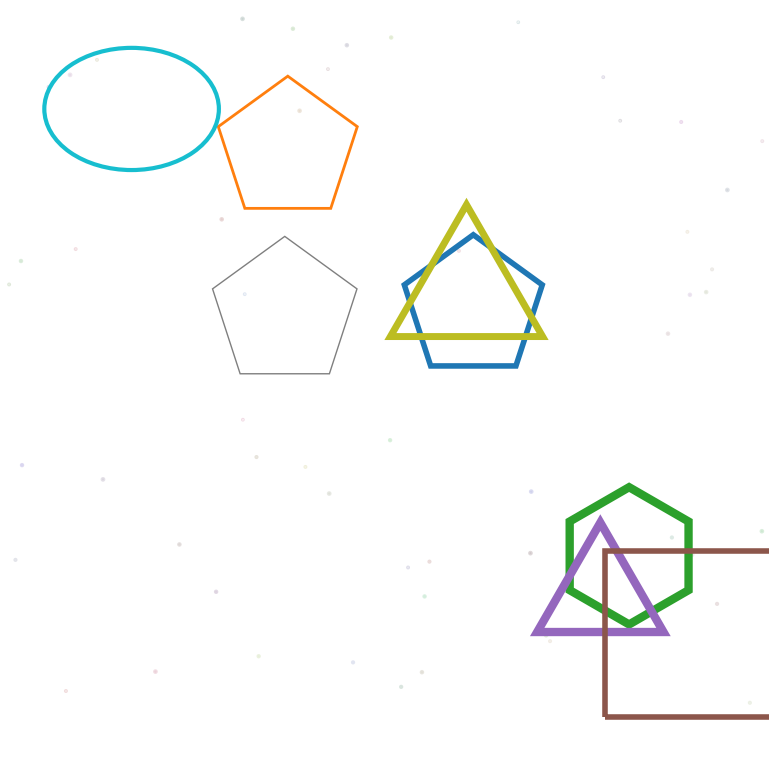[{"shape": "pentagon", "thickness": 2, "radius": 0.47, "center": [0.615, 0.601]}, {"shape": "pentagon", "thickness": 1, "radius": 0.47, "center": [0.374, 0.806]}, {"shape": "hexagon", "thickness": 3, "radius": 0.45, "center": [0.817, 0.278]}, {"shape": "triangle", "thickness": 3, "radius": 0.47, "center": [0.78, 0.227]}, {"shape": "square", "thickness": 2, "radius": 0.54, "center": [0.893, 0.177]}, {"shape": "pentagon", "thickness": 0.5, "radius": 0.49, "center": [0.37, 0.594]}, {"shape": "triangle", "thickness": 2.5, "radius": 0.57, "center": [0.606, 0.62]}, {"shape": "oval", "thickness": 1.5, "radius": 0.57, "center": [0.171, 0.859]}]